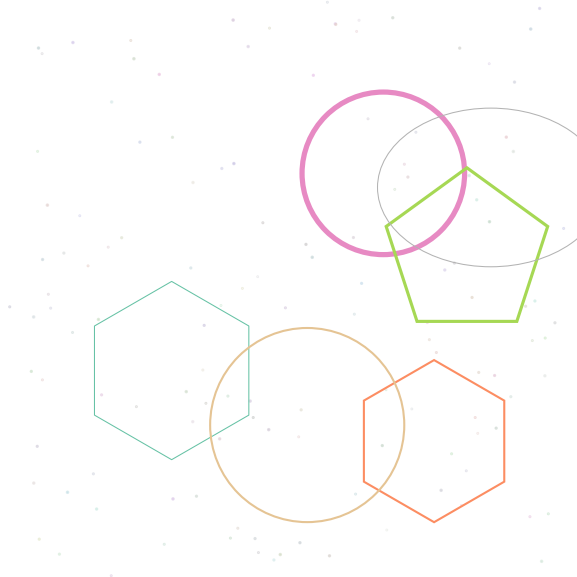[{"shape": "hexagon", "thickness": 0.5, "radius": 0.77, "center": [0.297, 0.357]}, {"shape": "hexagon", "thickness": 1, "radius": 0.7, "center": [0.752, 0.235]}, {"shape": "circle", "thickness": 2.5, "radius": 0.7, "center": [0.664, 0.699]}, {"shape": "pentagon", "thickness": 1.5, "radius": 0.74, "center": [0.809, 0.562]}, {"shape": "circle", "thickness": 1, "radius": 0.84, "center": [0.532, 0.263]}, {"shape": "oval", "thickness": 0.5, "radius": 0.98, "center": [0.85, 0.675]}]